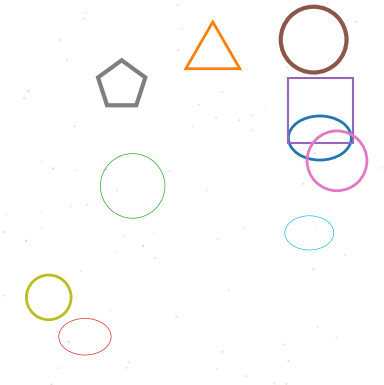[{"shape": "oval", "thickness": 2, "radius": 0.41, "center": [0.831, 0.642]}, {"shape": "triangle", "thickness": 2, "radius": 0.41, "center": [0.553, 0.862]}, {"shape": "circle", "thickness": 0.5, "radius": 0.42, "center": [0.345, 0.517]}, {"shape": "oval", "thickness": 0.5, "radius": 0.34, "center": [0.221, 0.125]}, {"shape": "square", "thickness": 1.5, "radius": 0.42, "center": [0.833, 0.712]}, {"shape": "circle", "thickness": 3, "radius": 0.43, "center": [0.815, 0.897]}, {"shape": "circle", "thickness": 2, "radius": 0.39, "center": [0.875, 0.582]}, {"shape": "pentagon", "thickness": 3, "radius": 0.32, "center": [0.316, 0.779]}, {"shape": "circle", "thickness": 2, "radius": 0.29, "center": [0.127, 0.228]}, {"shape": "oval", "thickness": 0.5, "radius": 0.32, "center": [0.803, 0.395]}]